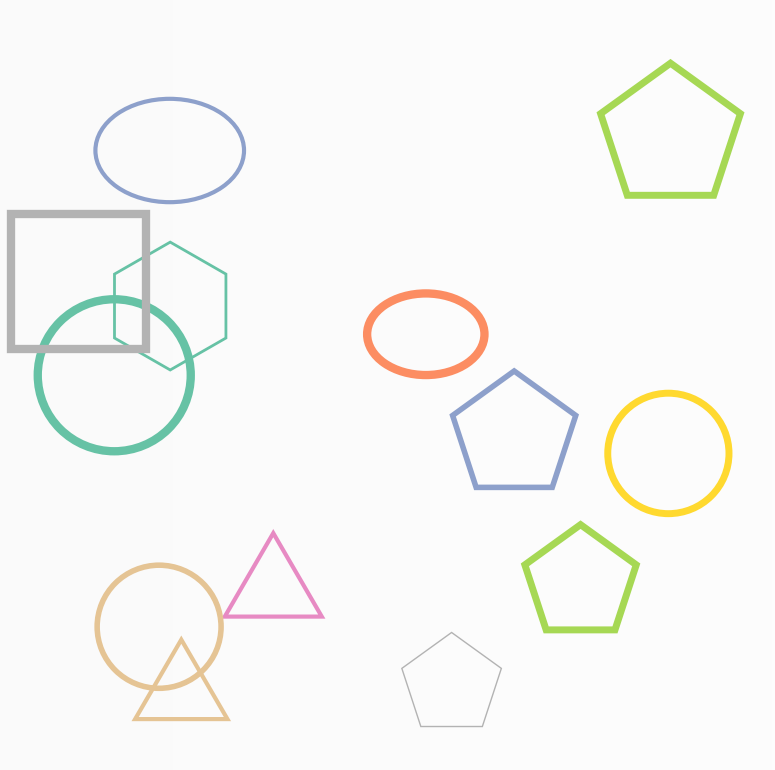[{"shape": "circle", "thickness": 3, "radius": 0.49, "center": [0.147, 0.513]}, {"shape": "hexagon", "thickness": 1, "radius": 0.42, "center": [0.22, 0.603]}, {"shape": "oval", "thickness": 3, "radius": 0.38, "center": [0.549, 0.566]}, {"shape": "oval", "thickness": 1.5, "radius": 0.48, "center": [0.219, 0.805]}, {"shape": "pentagon", "thickness": 2, "radius": 0.42, "center": [0.663, 0.435]}, {"shape": "triangle", "thickness": 1.5, "radius": 0.36, "center": [0.353, 0.235]}, {"shape": "pentagon", "thickness": 2.5, "radius": 0.38, "center": [0.749, 0.243]}, {"shape": "pentagon", "thickness": 2.5, "radius": 0.47, "center": [0.865, 0.823]}, {"shape": "circle", "thickness": 2.5, "radius": 0.39, "center": [0.862, 0.411]}, {"shape": "circle", "thickness": 2, "radius": 0.4, "center": [0.205, 0.186]}, {"shape": "triangle", "thickness": 1.5, "radius": 0.34, "center": [0.234, 0.101]}, {"shape": "square", "thickness": 3, "radius": 0.44, "center": [0.101, 0.634]}, {"shape": "pentagon", "thickness": 0.5, "radius": 0.34, "center": [0.583, 0.111]}]